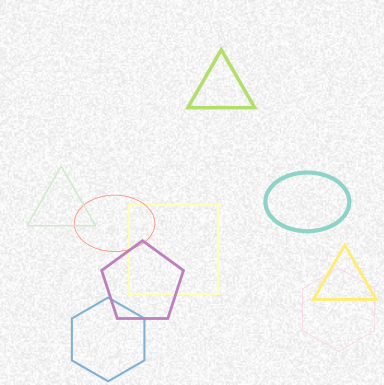[{"shape": "oval", "thickness": 3, "radius": 0.54, "center": [0.798, 0.476]}, {"shape": "square", "thickness": 1.5, "radius": 0.58, "center": [0.45, 0.352]}, {"shape": "oval", "thickness": 0.5, "radius": 0.52, "center": [0.298, 0.42]}, {"shape": "hexagon", "thickness": 1.5, "radius": 0.54, "center": [0.281, 0.118]}, {"shape": "triangle", "thickness": 2.5, "radius": 0.5, "center": [0.575, 0.77]}, {"shape": "hexagon", "thickness": 0.5, "radius": 0.54, "center": [0.88, 0.196]}, {"shape": "pentagon", "thickness": 2, "radius": 0.56, "center": [0.37, 0.263]}, {"shape": "triangle", "thickness": 1, "radius": 0.51, "center": [0.159, 0.465]}, {"shape": "triangle", "thickness": 2, "radius": 0.47, "center": [0.895, 0.269]}]